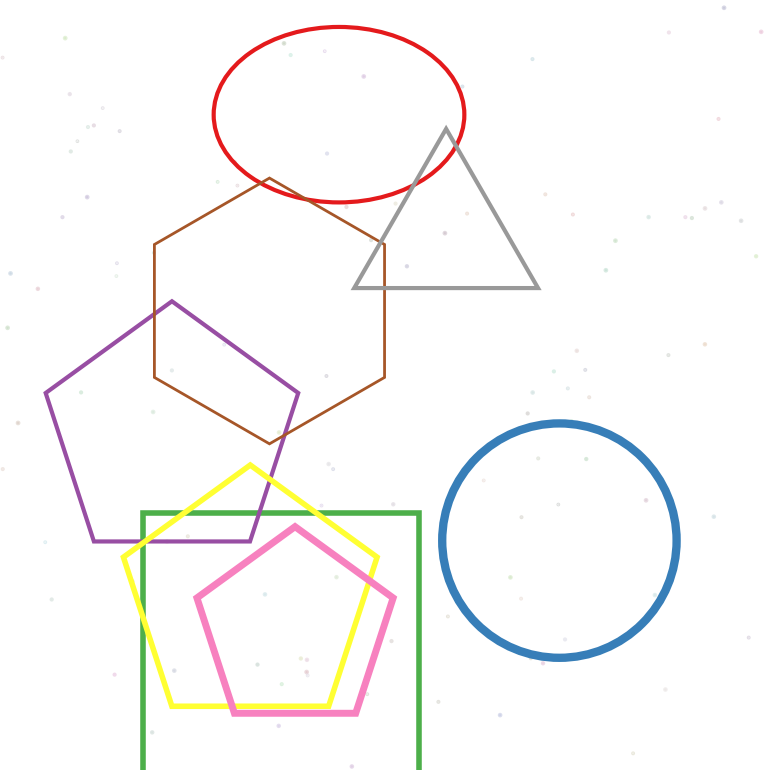[{"shape": "oval", "thickness": 1.5, "radius": 0.81, "center": [0.44, 0.851]}, {"shape": "circle", "thickness": 3, "radius": 0.76, "center": [0.727, 0.298]}, {"shape": "square", "thickness": 2, "radius": 0.9, "center": [0.365, 0.154]}, {"shape": "pentagon", "thickness": 1.5, "radius": 0.86, "center": [0.223, 0.436]}, {"shape": "pentagon", "thickness": 2, "radius": 0.87, "center": [0.325, 0.223]}, {"shape": "hexagon", "thickness": 1, "radius": 0.86, "center": [0.35, 0.596]}, {"shape": "pentagon", "thickness": 2.5, "radius": 0.67, "center": [0.383, 0.182]}, {"shape": "triangle", "thickness": 1.5, "radius": 0.69, "center": [0.579, 0.695]}]